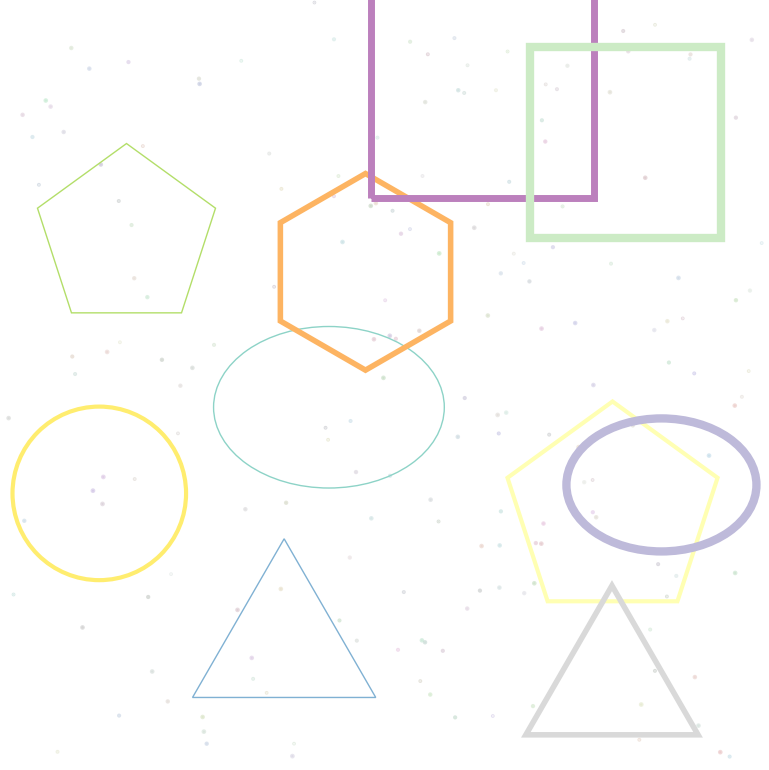[{"shape": "oval", "thickness": 0.5, "radius": 0.75, "center": [0.427, 0.471]}, {"shape": "pentagon", "thickness": 1.5, "radius": 0.72, "center": [0.795, 0.335]}, {"shape": "oval", "thickness": 3, "radius": 0.62, "center": [0.859, 0.37]}, {"shape": "triangle", "thickness": 0.5, "radius": 0.69, "center": [0.369, 0.163]}, {"shape": "hexagon", "thickness": 2, "radius": 0.64, "center": [0.475, 0.647]}, {"shape": "pentagon", "thickness": 0.5, "radius": 0.61, "center": [0.164, 0.692]}, {"shape": "triangle", "thickness": 2, "radius": 0.65, "center": [0.795, 0.11]}, {"shape": "square", "thickness": 2.5, "radius": 0.72, "center": [0.627, 0.888]}, {"shape": "square", "thickness": 3, "radius": 0.62, "center": [0.812, 0.815]}, {"shape": "circle", "thickness": 1.5, "radius": 0.56, "center": [0.129, 0.359]}]